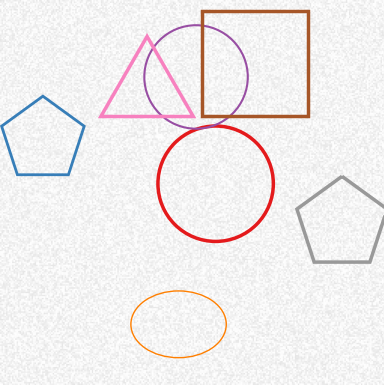[{"shape": "circle", "thickness": 2.5, "radius": 0.75, "center": [0.56, 0.523]}, {"shape": "pentagon", "thickness": 2, "radius": 0.56, "center": [0.111, 0.637]}, {"shape": "circle", "thickness": 1.5, "radius": 0.67, "center": [0.509, 0.8]}, {"shape": "oval", "thickness": 1, "radius": 0.62, "center": [0.464, 0.158]}, {"shape": "square", "thickness": 2.5, "radius": 0.69, "center": [0.662, 0.835]}, {"shape": "triangle", "thickness": 2.5, "radius": 0.69, "center": [0.382, 0.767]}, {"shape": "pentagon", "thickness": 2.5, "radius": 0.62, "center": [0.888, 0.419]}]